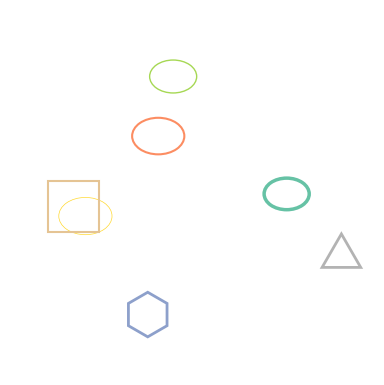[{"shape": "oval", "thickness": 2.5, "radius": 0.29, "center": [0.745, 0.496]}, {"shape": "oval", "thickness": 1.5, "radius": 0.34, "center": [0.411, 0.647]}, {"shape": "hexagon", "thickness": 2, "radius": 0.29, "center": [0.384, 0.183]}, {"shape": "oval", "thickness": 1, "radius": 0.31, "center": [0.45, 0.801]}, {"shape": "oval", "thickness": 0.5, "radius": 0.35, "center": [0.222, 0.439]}, {"shape": "square", "thickness": 1.5, "radius": 0.33, "center": [0.19, 0.464]}, {"shape": "triangle", "thickness": 2, "radius": 0.29, "center": [0.887, 0.334]}]